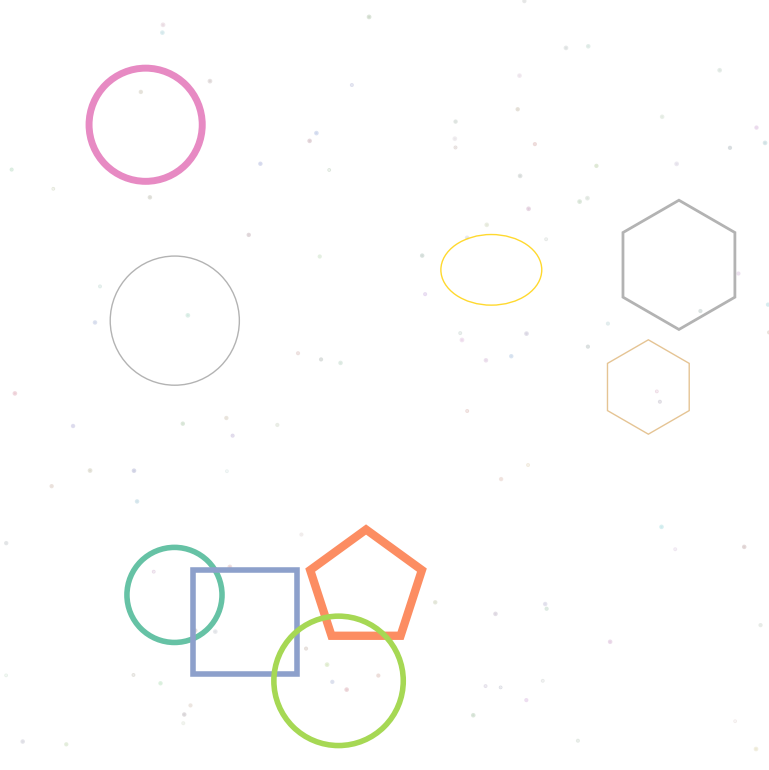[{"shape": "circle", "thickness": 2, "radius": 0.31, "center": [0.227, 0.227]}, {"shape": "pentagon", "thickness": 3, "radius": 0.38, "center": [0.475, 0.236]}, {"shape": "square", "thickness": 2, "radius": 0.34, "center": [0.318, 0.192]}, {"shape": "circle", "thickness": 2.5, "radius": 0.37, "center": [0.189, 0.838]}, {"shape": "circle", "thickness": 2, "radius": 0.42, "center": [0.44, 0.116]}, {"shape": "oval", "thickness": 0.5, "radius": 0.33, "center": [0.638, 0.65]}, {"shape": "hexagon", "thickness": 0.5, "radius": 0.31, "center": [0.842, 0.497]}, {"shape": "hexagon", "thickness": 1, "radius": 0.42, "center": [0.882, 0.656]}, {"shape": "circle", "thickness": 0.5, "radius": 0.42, "center": [0.227, 0.584]}]